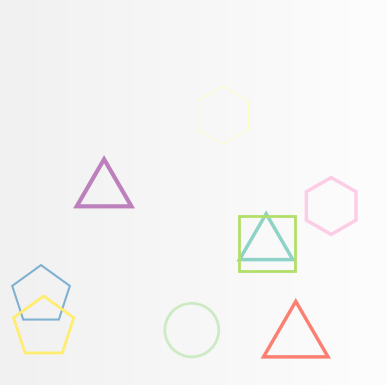[{"shape": "triangle", "thickness": 2.5, "radius": 0.4, "center": [0.687, 0.365]}, {"shape": "hexagon", "thickness": 0.5, "radius": 0.38, "center": [0.576, 0.701]}, {"shape": "triangle", "thickness": 2.5, "radius": 0.48, "center": [0.763, 0.121]}, {"shape": "pentagon", "thickness": 1.5, "radius": 0.39, "center": [0.106, 0.233]}, {"shape": "square", "thickness": 2, "radius": 0.36, "center": [0.689, 0.367]}, {"shape": "hexagon", "thickness": 2.5, "radius": 0.37, "center": [0.855, 0.465]}, {"shape": "triangle", "thickness": 3, "radius": 0.41, "center": [0.269, 0.505]}, {"shape": "circle", "thickness": 2, "radius": 0.35, "center": [0.495, 0.143]}, {"shape": "pentagon", "thickness": 2, "radius": 0.41, "center": [0.113, 0.149]}]